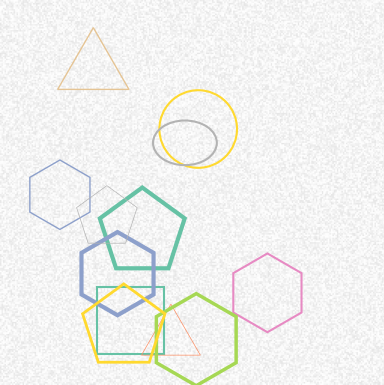[{"shape": "square", "thickness": 1.5, "radius": 0.44, "center": [0.339, 0.167]}, {"shape": "pentagon", "thickness": 3, "radius": 0.58, "center": [0.37, 0.397]}, {"shape": "triangle", "thickness": 0.5, "radius": 0.44, "center": [0.444, 0.122]}, {"shape": "hexagon", "thickness": 1, "radius": 0.45, "center": [0.156, 0.494]}, {"shape": "hexagon", "thickness": 3, "radius": 0.54, "center": [0.305, 0.289]}, {"shape": "hexagon", "thickness": 1.5, "radius": 0.51, "center": [0.695, 0.239]}, {"shape": "hexagon", "thickness": 2.5, "radius": 0.6, "center": [0.51, 0.118]}, {"shape": "pentagon", "thickness": 2, "radius": 0.56, "center": [0.322, 0.15]}, {"shape": "circle", "thickness": 1.5, "radius": 0.5, "center": [0.515, 0.665]}, {"shape": "triangle", "thickness": 1, "radius": 0.53, "center": [0.242, 0.821]}, {"shape": "oval", "thickness": 1.5, "radius": 0.41, "center": [0.48, 0.629]}, {"shape": "pentagon", "thickness": 0.5, "radius": 0.41, "center": [0.278, 0.435]}]